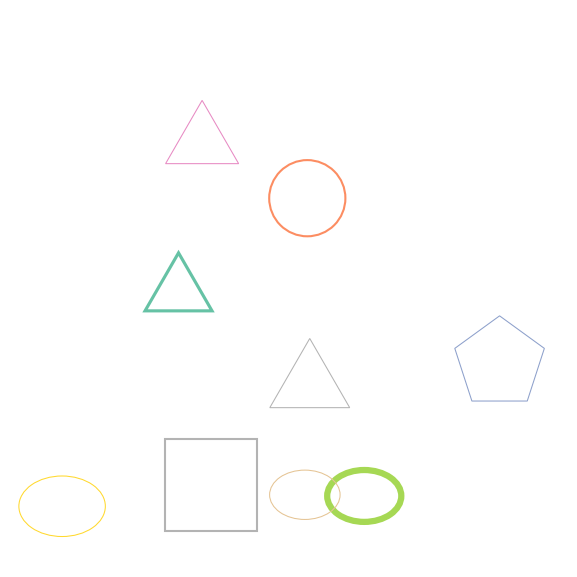[{"shape": "triangle", "thickness": 1.5, "radius": 0.33, "center": [0.309, 0.494]}, {"shape": "circle", "thickness": 1, "radius": 0.33, "center": [0.532, 0.656]}, {"shape": "pentagon", "thickness": 0.5, "radius": 0.41, "center": [0.865, 0.371]}, {"shape": "triangle", "thickness": 0.5, "radius": 0.37, "center": [0.35, 0.752]}, {"shape": "oval", "thickness": 3, "radius": 0.32, "center": [0.631, 0.14]}, {"shape": "oval", "thickness": 0.5, "radius": 0.37, "center": [0.108, 0.122]}, {"shape": "oval", "thickness": 0.5, "radius": 0.31, "center": [0.528, 0.142]}, {"shape": "square", "thickness": 1, "radius": 0.4, "center": [0.365, 0.159]}, {"shape": "triangle", "thickness": 0.5, "radius": 0.4, "center": [0.536, 0.333]}]